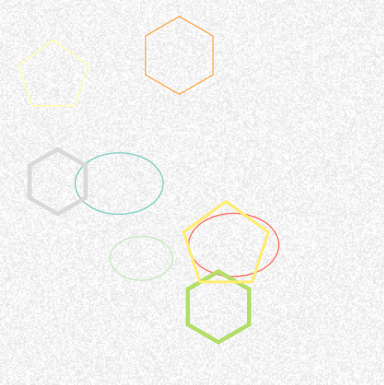[{"shape": "oval", "thickness": 1, "radius": 0.57, "center": [0.309, 0.523]}, {"shape": "pentagon", "thickness": 1, "radius": 0.47, "center": [0.138, 0.802]}, {"shape": "oval", "thickness": 1, "radius": 0.59, "center": [0.607, 0.364]}, {"shape": "hexagon", "thickness": 1, "radius": 0.51, "center": [0.466, 0.856]}, {"shape": "hexagon", "thickness": 3, "radius": 0.46, "center": [0.567, 0.203]}, {"shape": "hexagon", "thickness": 3, "radius": 0.42, "center": [0.15, 0.528]}, {"shape": "oval", "thickness": 1, "radius": 0.41, "center": [0.367, 0.329]}, {"shape": "pentagon", "thickness": 2, "radius": 0.58, "center": [0.587, 0.361]}]